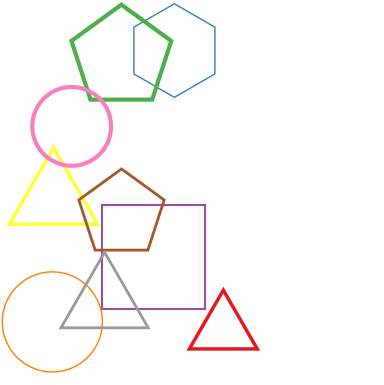[{"shape": "triangle", "thickness": 2.5, "radius": 0.51, "center": [0.58, 0.145]}, {"shape": "hexagon", "thickness": 1, "radius": 0.61, "center": [0.453, 0.869]}, {"shape": "pentagon", "thickness": 3, "radius": 0.68, "center": [0.315, 0.852]}, {"shape": "square", "thickness": 1.5, "radius": 0.67, "center": [0.399, 0.333]}, {"shape": "circle", "thickness": 1, "radius": 0.65, "center": [0.136, 0.164]}, {"shape": "triangle", "thickness": 2.5, "radius": 0.66, "center": [0.139, 0.484]}, {"shape": "pentagon", "thickness": 2, "radius": 0.58, "center": [0.316, 0.445]}, {"shape": "circle", "thickness": 3, "radius": 0.51, "center": [0.186, 0.672]}, {"shape": "triangle", "thickness": 2, "radius": 0.65, "center": [0.272, 0.214]}]